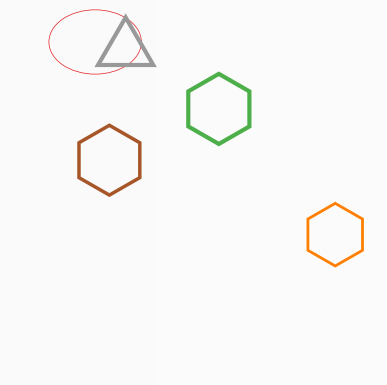[{"shape": "oval", "thickness": 0.5, "radius": 0.6, "center": [0.245, 0.891]}, {"shape": "hexagon", "thickness": 3, "radius": 0.46, "center": [0.565, 0.717]}, {"shape": "hexagon", "thickness": 2, "radius": 0.41, "center": [0.865, 0.391]}, {"shape": "hexagon", "thickness": 2.5, "radius": 0.45, "center": [0.282, 0.584]}, {"shape": "triangle", "thickness": 3, "radius": 0.41, "center": [0.324, 0.872]}]